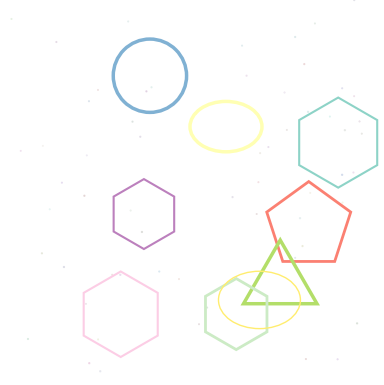[{"shape": "hexagon", "thickness": 1.5, "radius": 0.59, "center": [0.878, 0.63]}, {"shape": "oval", "thickness": 2.5, "radius": 0.47, "center": [0.587, 0.671]}, {"shape": "pentagon", "thickness": 2, "radius": 0.57, "center": [0.802, 0.414]}, {"shape": "circle", "thickness": 2.5, "radius": 0.48, "center": [0.389, 0.803]}, {"shape": "triangle", "thickness": 2.5, "radius": 0.55, "center": [0.728, 0.266]}, {"shape": "hexagon", "thickness": 1.5, "radius": 0.56, "center": [0.314, 0.184]}, {"shape": "hexagon", "thickness": 1.5, "radius": 0.45, "center": [0.374, 0.444]}, {"shape": "hexagon", "thickness": 2, "radius": 0.46, "center": [0.614, 0.184]}, {"shape": "oval", "thickness": 1, "radius": 0.53, "center": [0.674, 0.221]}]